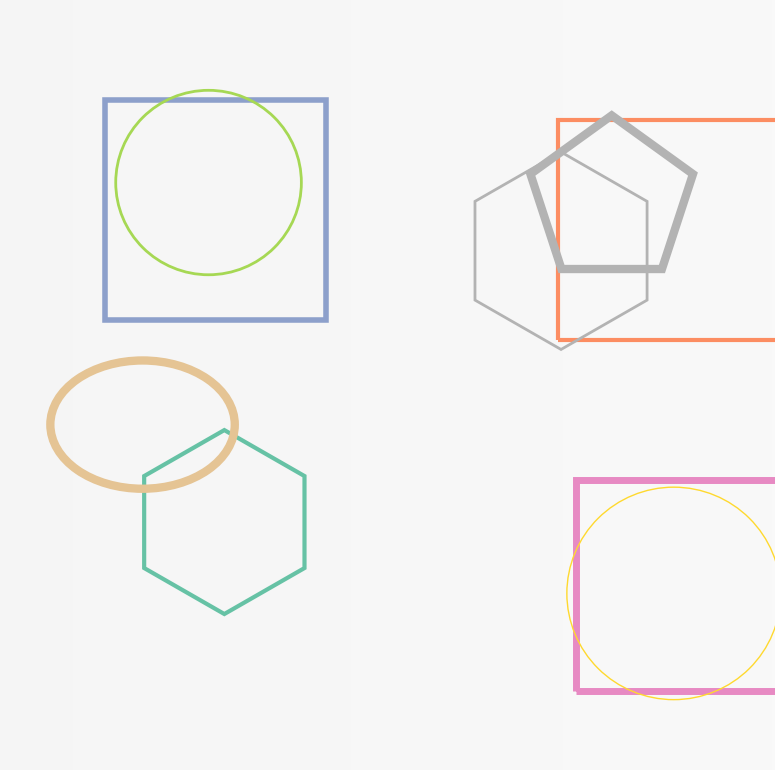[{"shape": "hexagon", "thickness": 1.5, "radius": 0.6, "center": [0.289, 0.322]}, {"shape": "square", "thickness": 1.5, "radius": 0.71, "center": [0.862, 0.701]}, {"shape": "square", "thickness": 2, "radius": 0.71, "center": [0.278, 0.727]}, {"shape": "square", "thickness": 2.5, "radius": 0.68, "center": [0.88, 0.24]}, {"shape": "circle", "thickness": 1, "radius": 0.6, "center": [0.269, 0.763]}, {"shape": "circle", "thickness": 0.5, "radius": 0.69, "center": [0.869, 0.229]}, {"shape": "oval", "thickness": 3, "radius": 0.59, "center": [0.184, 0.449]}, {"shape": "hexagon", "thickness": 1, "radius": 0.64, "center": [0.724, 0.674]}, {"shape": "pentagon", "thickness": 3, "radius": 0.55, "center": [0.789, 0.74]}]